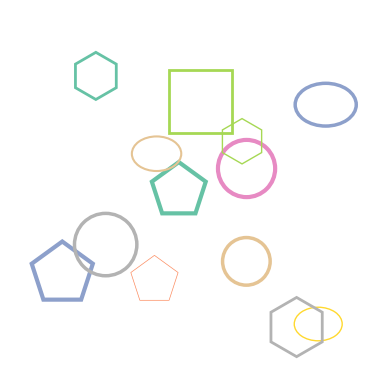[{"shape": "hexagon", "thickness": 2, "radius": 0.31, "center": [0.249, 0.803]}, {"shape": "pentagon", "thickness": 3, "radius": 0.37, "center": [0.464, 0.505]}, {"shape": "pentagon", "thickness": 0.5, "radius": 0.32, "center": [0.401, 0.272]}, {"shape": "pentagon", "thickness": 3, "radius": 0.42, "center": [0.162, 0.289]}, {"shape": "oval", "thickness": 2.5, "radius": 0.4, "center": [0.846, 0.728]}, {"shape": "circle", "thickness": 3, "radius": 0.37, "center": [0.64, 0.562]}, {"shape": "square", "thickness": 2, "radius": 0.41, "center": [0.522, 0.737]}, {"shape": "hexagon", "thickness": 1, "radius": 0.29, "center": [0.629, 0.633]}, {"shape": "oval", "thickness": 1, "radius": 0.31, "center": [0.827, 0.158]}, {"shape": "circle", "thickness": 2.5, "radius": 0.31, "center": [0.64, 0.321]}, {"shape": "oval", "thickness": 1.5, "radius": 0.32, "center": [0.407, 0.601]}, {"shape": "hexagon", "thickness": 2, "radius": 0.38, "center": [0.77, 0.151]}, {"shape": "circle", "thickness": 2.5, "radius": 0.41, "center": [0.274, 0.365]}]